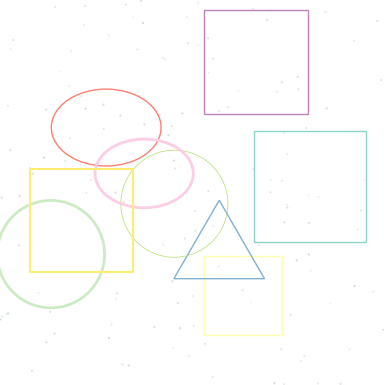[{"shape": "square", "thickness": 1, "radius": 0.73, "center": [0.806, 0.516]}, {"shape": "square", "thickness": 1, "radius": 0.51, "center": [0.631, 0.233]}, {"shape": "oval", "thickness": 1, "radius": 0.71, "center": [0.276, 0.669]}, {"shape": "triangle", "thickness": 1, "radius": 0.68, "center": [0.569, 0.344]}, {"shape": "circle", "thickness": 0.5, "radius": 0.7, "center": [0.453, 0.471]}, {"shape": "oval", "thickness": 2, "radius": 0.64, "center": [0.375, 0.55]}, {"shape": "square", "thickness": 1, "radius": 0.68, "center": [0.665, 0.84]}, {"shape": "circle", "thickness": 2, "radius": 0.7, "center": [0.132, 0.34]}, {"shape": "square", "thickness": 1.5, "radius": 0.67, "center": [0.211, 0.428]}]